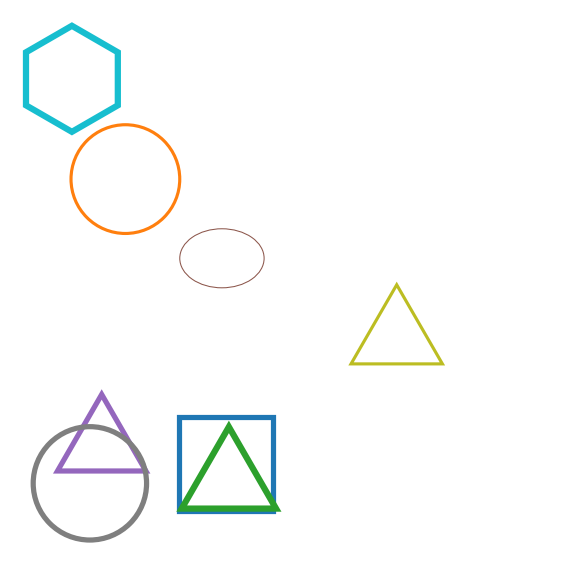[{"shape": "square", "thickness": 2.5, "radius": 0.41, "center": [0.391, 0.196]}, {"shape": "circle", "thickness": 1.5, "radius": 0.47, "center": [0.217, 0.689]}, {"shape": "triangle", "thickness": 3, "radius": 0.47, "center": [0.396, 0.166]}, {"shape": "triangle", "thickness": 2.5, "radius": 0.44, "center": [0.176, 0.228]}, {"shape": "oval", "thickness": 0.5, "radius": 0.37, "center": [0.384, 0.552]}, {"shape": "circle", "thickness": 2.5, "radius": 0.49, "center": [0.156, 0.162]}, {"shape": "triangle", "thickness": 1.5, "radius": 0.46, "center": [0.687, 0.415]}, {"shape": "hexagon", "thickness": 3, "radius": 0.46, "center": [0.125, 0.863]}]